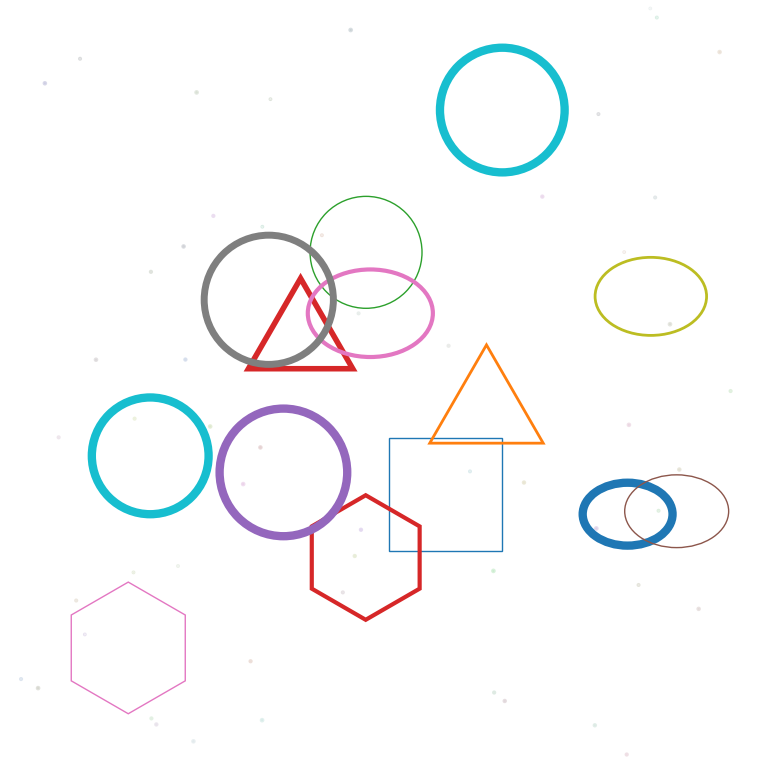[{"shape": "oval", "thickness": 3, "radius": 0.29, "center": [0.815, 0.332]}, {"shape": "square", "thickness": 0.5, "radius": 0.37, "center": [0.579, 0.358]}, {"shape": "triangle", "thickness": 1, "radius": 0.43, "center": [0.632, 0.467]}, {"shape": "circle", "thickness": 0.5, "radius": 0.36, "center": [0.475, 0.672]}, {"shape": "triangle", "thickness": 2, "radius": 0.39, "center": [0.39, 0.56]}, {"shape": "hexagon", "thickness": 1.5, "radius": 0.4, "center": [0.475, 0.276]}, {"shape": "circle", "thickness": 3, "radius": 0.41, "center": [0.368, 0.386]}, {"shape": "oval", "thickness": 0.5, "radius": 0.34, "center": [0.879, 0.336]}, {"shape": "oval", "thickness": 1.5, "radius": 0.41, "center": [0.481, 0.593]}, {"shape": "hexagon", "thickness": 0.5, "radius": 0.43, "center": [0.167, 0.159]}, {"shape": "circle", "thickness": 2.5, "radius": 0.42, "center": [0.349, 0.611]}, {"shape": "oval", "thickness": 1, "radius": 0.36, "center": [0.845, 0.615]}, {"shape": "circle", "thickness": 3, "radius": 0.38, "center": [0.195, 0.408]}, {"shape": "circle", "thickness": 3, "radius": 0.4, "center": [0.652, 0.857]}]